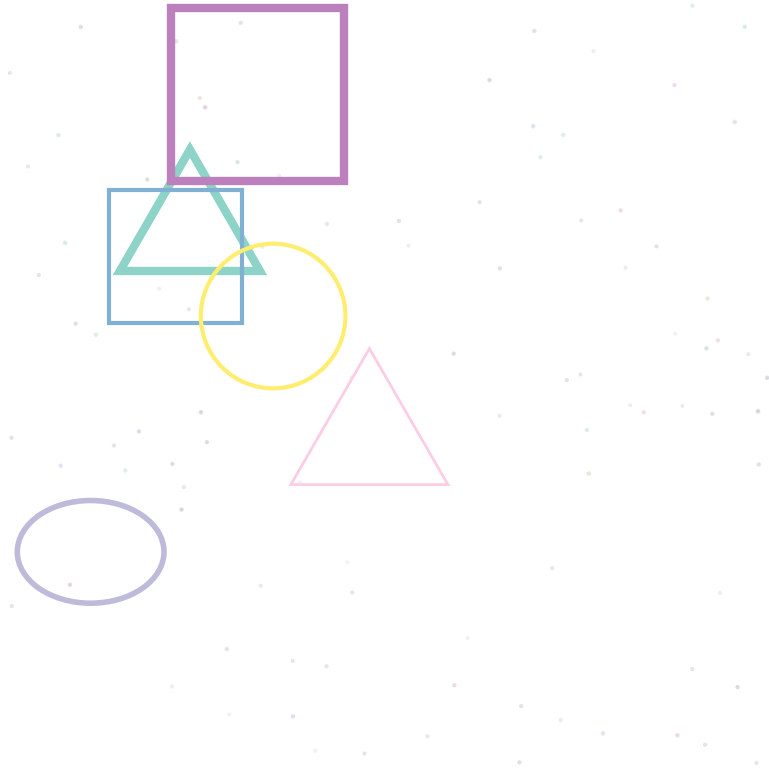[{"shape": "triangle", "thickness": 3, "radius": 0.53, "center": [0.247, 0.701]}, {"shape": "oval", "thickness": 2, "radius": 0.48, "center": [0.118, 0.283]}, {"shape": "square", "thickness": 1.5, "radius": 0.43, "center": [0.228, 0.667]}, {"shape": "triangle", "thickness": 1, "radius": 0.59, "center": [0.48, 0.43]}, {"shape": "square", "thickness": 3, "radius": 0.56, "center": [0.334, 0.877]}, {"shape": "circle", "thickness": 1.5, "radius": 0.47, "center": [0.355, 0.59]}]